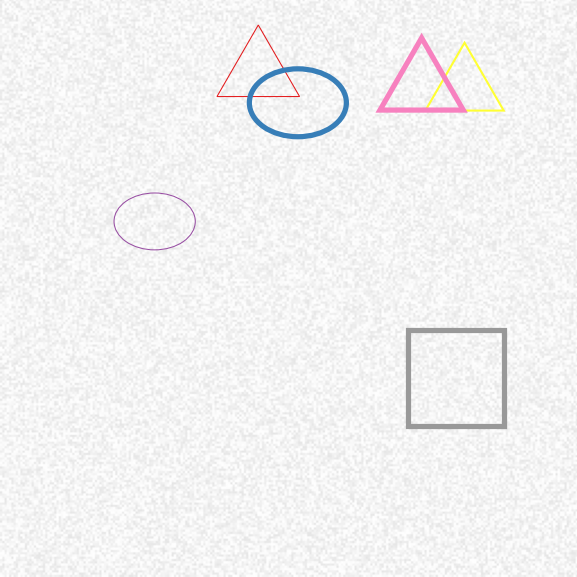[{"shape": "triangle", "thickness": 0.5, "radius": 0.41, "center": [0.447, 0.873]}, {"shape": "oval", "thickness": 2.5, "radius": 0.42, "center": [0.516, 0.821]}, {"shape": "oval", "thickness": 0.5, "radius": 0.35, "center": [0.268, 0.616]}, {"shape": "triangle", "thickness": 1, "radius": 0.39, "center": [0.804, 0.847]}, {"shape": "triangle", "thickness": 2.5, "radius": 0.42, "center": [0.73, 0.85]}, {"shape": "square", "thickness": 2.5, "radius": 0.42, "center": [0.79, 0.344]}]